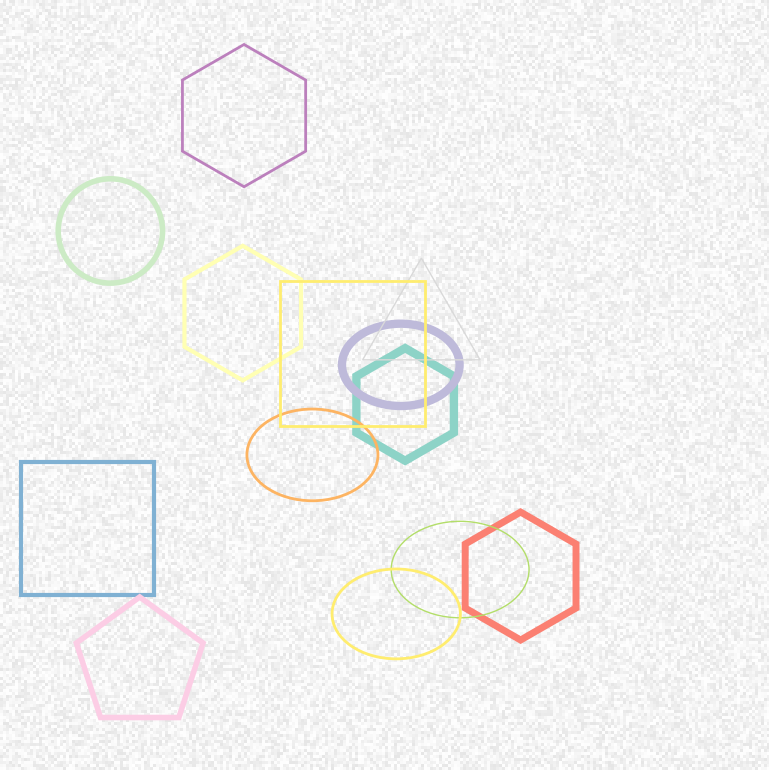[{"shape": "hexagon", "thickness": 3, "radius": 0.37, "center": [0.526, 0.475]}, {"shape": "hexagon", "thickness": 1.5, "radius": 0.44, "center": [0.315, 0.593]}, {"shape": "oval", "thickness": 3, "radius": 0.38, "center": [0.521, 0.526]}, {"shape": "hexagon", "thickness": 2.5, "radius": 0.42, "center": [0.676, 0.252]}, {"shape": "square", "thickness": 1.5, "radius": 0.43, "center": [0.114, 0.313]}, {"shape": "oval", "thickness": 1, "radius": 0.43, "center": [0.406, 0.409]}, {"shape": "oval", "thickness": 0.5, "radius": 0.45, "center": [0.598, 0.26]}, {"shape": "pentagon", "thickness": 2, "radius": 0.43, "center": [0.181, 0.138]}, {"shape": "triangle", "thickness": 0.5, "radius": 0.44, "center": [0.547, 0.577]}, {"shape": "hexagon", "thickness": 1, "radius": 0.46, "center": [0.317, 0.85]}, {"shape": "circle", "thickness": 2, "radius": 0.34, "center": [0.143, 0.7]}, {"shape": "square", "thickness": 1, "radius": 0.47, "center": [0.458, 0.541]}, {"shape": "oval", "thickness": 1, "radius": 0.42, "center": [0.515, 0.203]}]